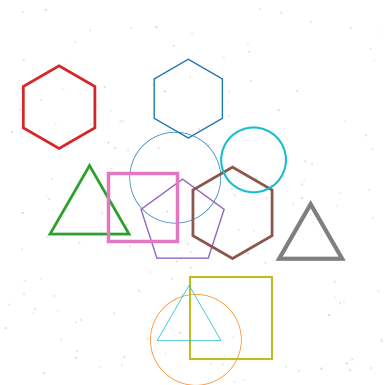[{"shape": "circle", "thickness": 0.5, "radius": 0.59, "center": [0.455, 0.538]}, {"shape": "hexagon", "thickness": 1, "radius": 0.51, "center": [0.489, 0.744]}, {"shape": "circle", "thickness": 0.5, "radius": 0.59, "center": [0.509, 0.117]}, {"shape": "triangle", "thickness": 2, "radius": 0.59, "center": [0.233, 0.451]}, {"shape": "hexagon", "thickness": 2, "radius": 0.54, "center": [0.153, 0.722]}, {"shape": "pentagon", "thickness": 1, "radius": 0.57, "center": [0.474, 0.421]}, {"shape": "hexagon", "thickness": 2, "radius": 0.59, "center": [0.604, 0.447]}, {"shape": "square", "thickness": 2.5, "radius": 0.44, "center": [0.37, 0.462]}, {"shape": "triangle", "thickness": 3, "radius": 0.47, "center": [0.807, 0.375]}, {"shape": "square", "thickness": 1.5, "radius": 0.53, "center": [0.6, 0.174]}, {"shape": "triangle", "thickness": 0.5, "radius": 0.48, "center": [0.491, 0.163]}, {"shape": "circle", "thickness": 1.5, "radius": 0.42, "center": [0.659, 0.585]}]